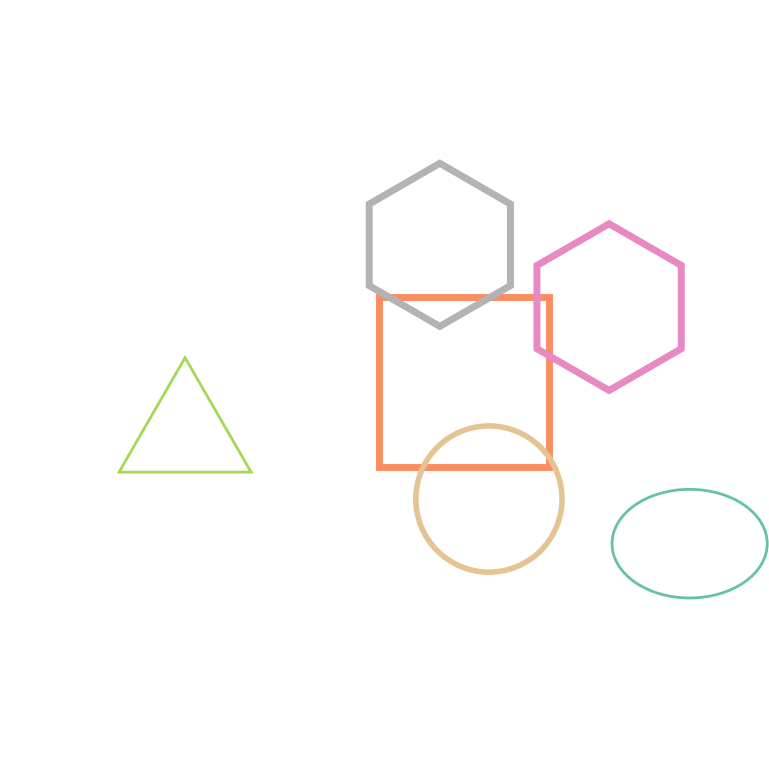[{"shape": "oval", "thickness": 1, "radius": 0.5, "center": [0.896, 0.294]}, {"shape": "square", "thickness": 2.5, "radius": 0.55, "center": [0.603, 0.504]}, {"shape": "hexagon", "thickness": 2.5, "radius": 0.54, "center": [0.791, 0.601]}, {"shape": "triangle", "thickness": 1, "radius": 0.5, "center": [0.24, 0.436]}, {"shape": "circle", "thickness": 2, "radius": 0.47, "center": [0.635, 0.352]}, {"shape": "hexagon", "thickness": 2.5, "radius": 0.53, "center": [0.571, 0.682]}]